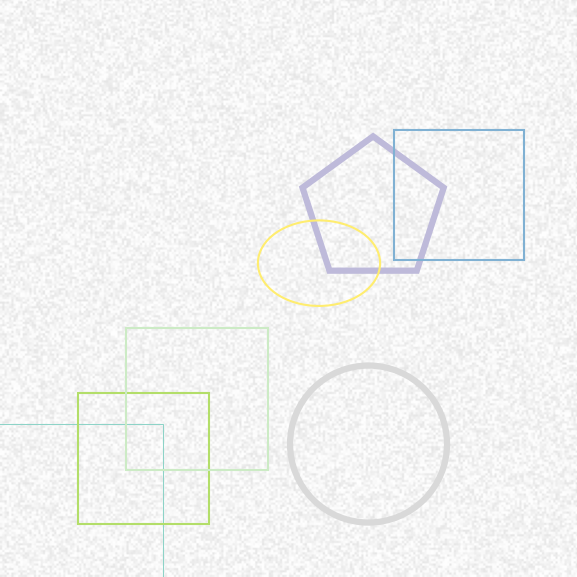[{"shape": "square", "thickness": 0.5, "radius": 0.74, "center": [0.134, 0.117]}, {"shape": "pentagon", "thickness": 3, "radius": 0.64, "center": [0.646, 0.634]}, {"shape": "square", "thickness": 1, "radius": 0.56, "center": [0.795, 0.662]}, {"shape": "square", "thickness": 1, "radius": 0.57, "center": [0.248, 0.206]}, {"shape": "circle", "thickness": 3, "radius": 0.68, "center": [0.638, 0.23]}, {"shape": "square", "thickness": 1, "radius": 0.61, "center": [0.342, 0.308]}, {"shape": "oval", "thickness": 1, "radius": 0.53, "center": [0.552, 0.543]}]